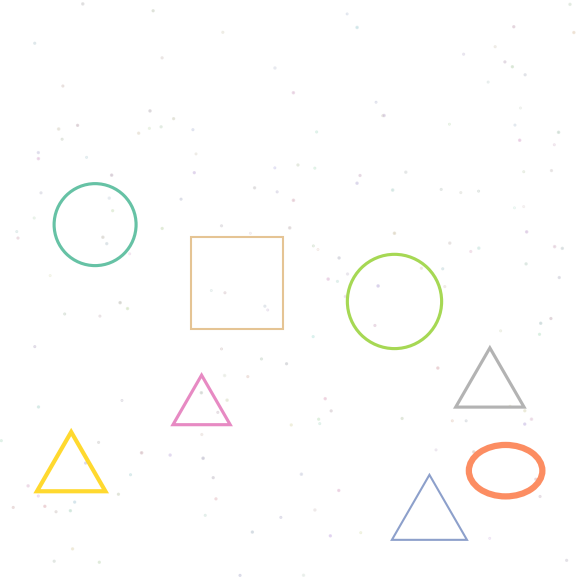[{"shape": "circle", "thickness": 1.5, "radius": 0.35, "center": [0.165, 0.61]}, {"shape": "oval", "thickness": 3, "radius": 0.32, "center": [0.876, 0.184]}, {"shape": "triangle", "thickness": 1, "radius": 0.38, "center": [0.744, 0.102]}, {"shape": "triangle", "thickness": 1.5, "radius": 0.29, "center": [0.349, 0.292]}, {"shape": "circle", "thickness": 1.5, "radius": 0.41, "center": [0.683, 0.477]}, {"shape": "triangle", "thickness": 2, "radius": 0.34, "center": [0.123, 0.183]}, {"shape": "square", "thickness": 1, "radius": 0.4, "center": [0.411, 0.51]}, {"shape": "triangle", "thickness": 1.5, "radius": 0.34, "center": [0.848, 0.328]}]